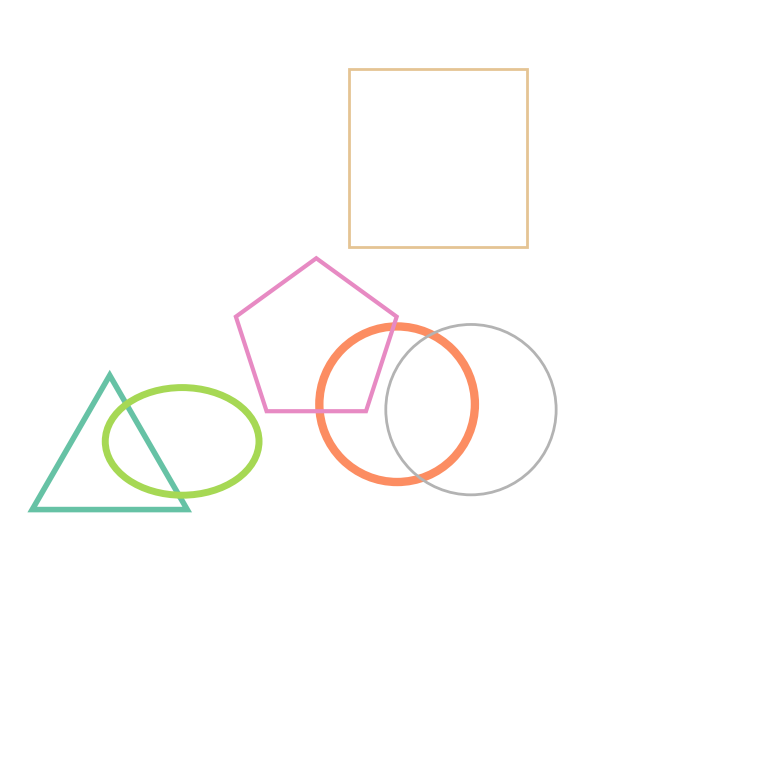[{"shape": "triangle", "thickness": 2, "radius": 0.58, "center": [0.143, 0.396]}, {"shape": "circle", "thickness": 3, "radius": 0.51, "center": [0.516, 0.475]}, {"shape": "pentagon", "thickness": 1.5, "radius": 0.55, "center": [0.411, 0.555]}, {"shape": "oval", "thickness": 2.5, "radius": 0.5, "center": [0.237, 0.427]}, {"shape": "square", "thickness": 1, "radius": 0.58, "center": [0.569, 0.794]}, {"shape": "circle", "thickness": 1, "radius": 0.55, "center": [0.612, 0.468]}]